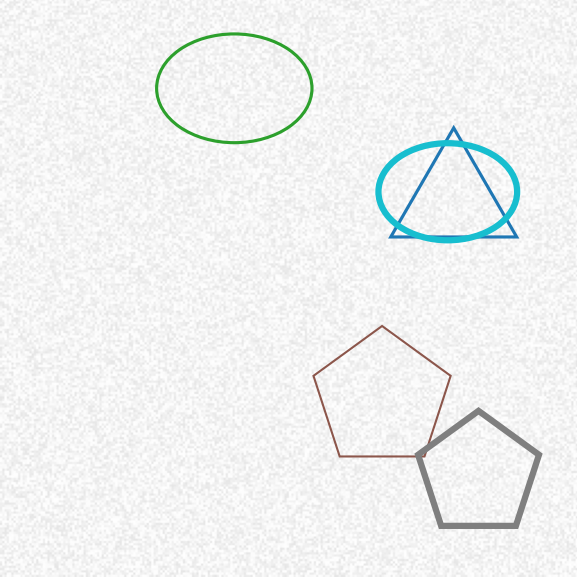[{"shape": "triangle", "thickness": 1.5, "radius": 0.63, "center": [0.786, 0.652]}, {"shape": "oval", "thickness": 1.5, "radius": 0.67, "center": [0.406, 0.846]}, {"shape": "pentagon", "thickness": 1, "radius": 0.62, "center": [0.662, 0.31]}, {"shape": "pentagon", "thickness": 3, "radius": 0.55, "center": [0.829, 0.178]}, {"shape": "oval", "thickness": 3, "radius": 0.6, "center": [0.775, 0.667]}]